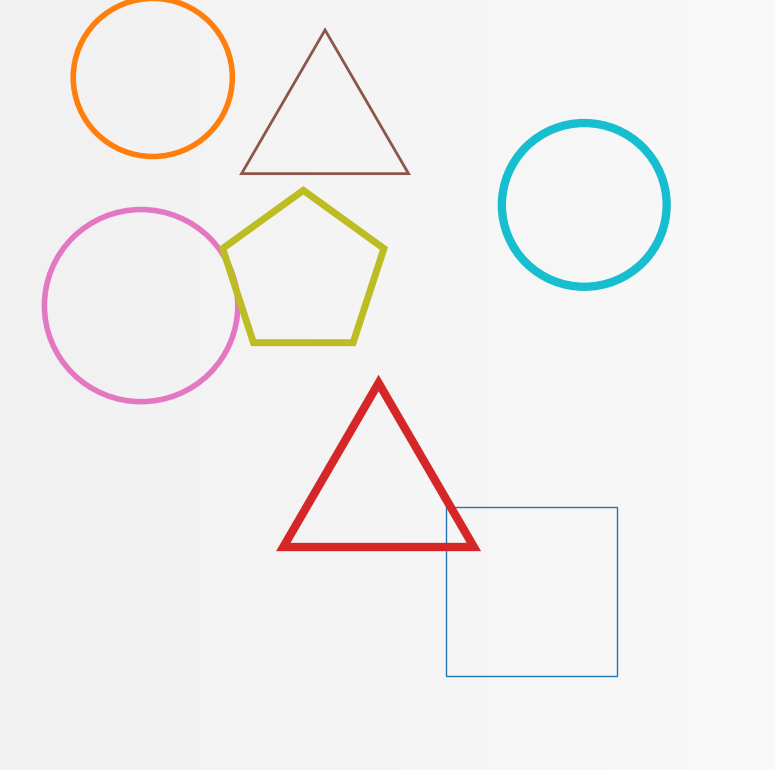[{"shape": "square", "thickness": 0.5, "radius": 0.55, "center": [0.686, 0.232]}, {"shape": "circle", "thickness": 2, "radius": 0.51, "center": [0.197, 0.899]}, {"shape": "triangle", "thickness": 3, "radius": 0.71, "center": [0.489, 0.361]}, {"shape": "triangle", "thickness": 1, "radius": 0.62, "center": [0.419, 0.837]}, {"shape": "circle", "thickness": 2, "radius": 0.62, "center": [0.182, 0.603]}, {"shape": "pentagon", "thickness": 2.5, "radius": 0.55, "center": [0.391, 0.643]}, {"shape": "circle", "thickness": 3, "radius": 0.53, "center": [0.754, 0.734]}]